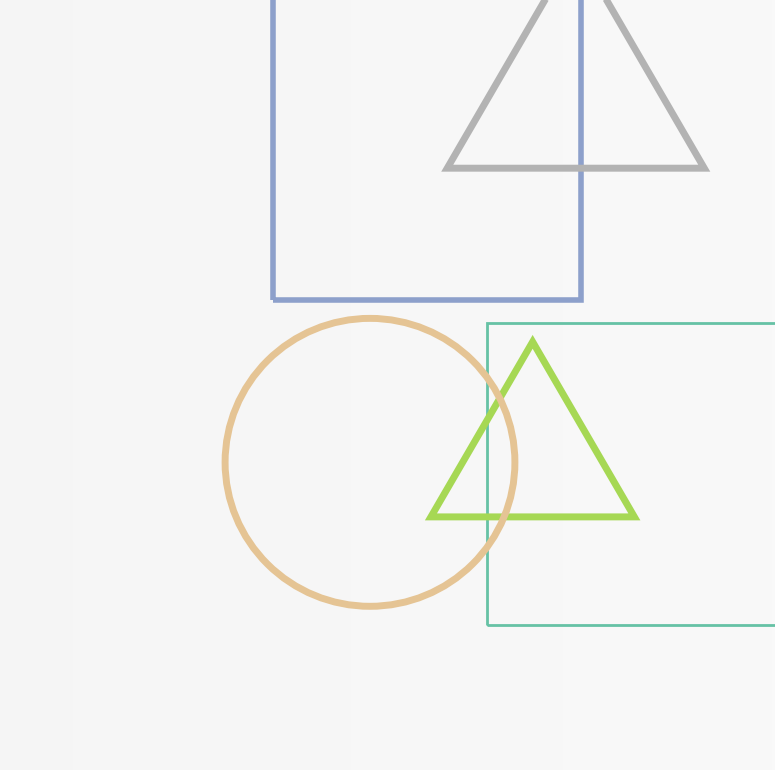[{"shape": "square", "thickness": 1, "radius": 0.98, "center": [0.824, 0.385]}, {"shape": "square", "thickness": 2, "radius": 0.99, "center": [0.551, 0.81]}, {"shape": "triangle", "thickness": 2.5, "radius": 0.76, "center": [0.687, 0.405]}, {"shape": "circle", "thickness": 2.5, "radius": 0.93, "center": [0.477, 0.4]}, {"shape": "triangle", "thickness": 2.5, "radius": 0.96, "center": [0.743, 0.877]}]